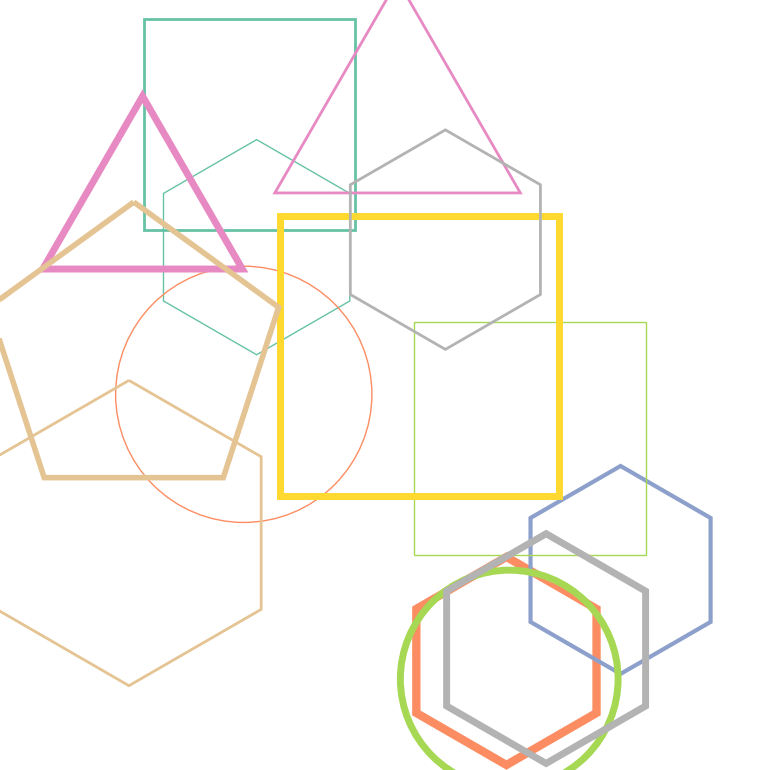[{"shape": "hexagon", "thickness": 0.5, "radius": 0.7, "center": [0.333, 0.679]}, {"shape": "square", "thickness": 1, "radius": 0.69, "center": [0.324, 0.839]}, {"shape": "hexagon", "thickness": 3, "radius": 0.68, "center": [0.658, 0.142]}, {"shape": "circle", "thickness": 0.5, "radius": 0.83, "center": [0.317, 0.488]}, {"shape": "hexagon", "thickness": 1.5, "radius": 0.68, "center": [0.806, 0.26]}, {"shape": "triangle", "thickness": 2.5, "radius": 0.75, "center": [0.185, 0.725]}, {"shape": "triangle", "thickness": 1, "radius": 0.92, "center": [0.516, 0.841]}, {"shape": "square", "thickness": 0.5, "radius": 0.75, "center": [0.688, 0.431]}, {"shape": "circle", "thickness": 2.5, "radius": 0.71, "center": [0.661, 0.118]}, {"shape": "square", "thickness": 2.5, "radius": 0.91, "center": [0.545, 0.538]}, {"shape": "pentagon", "thickness": 2, "radius": 0.99, "center": [0.174, 0.54]}, {"shape": "hexagon", "thickness": 1, "radius": 0.99, "center": [0.167, 0.308]}, {"shape": "hexagon", "thickness": 1, "radius": 0.71, "center": [0.578, 0.689]}, {"shape": "hexagon", "thickness": 2.5, "radius": 0.75, "center": [0.709, 0.158]}]